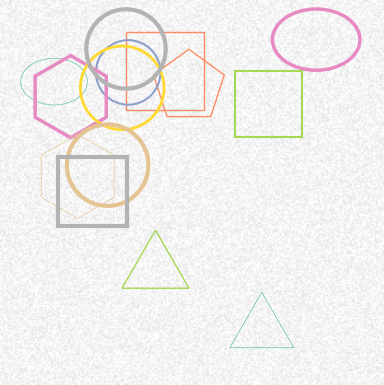[{"shape": "triangle", "thickness": 0.5, "radius": 0.48, "center": [0.68, 0.145]}, {"shape": "oval", "thickness": 0.5, "radius": 0.43, "center": [0.14, 0.788]}, {"shape": "pentagon", "thickness": 1, "radius": 0.48, "center": [0.491, 0.775]}, {"shape": "square", "thickness": 1, "radius": 0.5, "center": [0.428, 0.815]}, {"shape": "circle", "thickness": 1.5, "radius": 0.42, "center": [0.333, 0.812]}, {"shape": "hexagon", "thickness": 2.5, "radius": 0.53, "center": [0.184, 0.749]}, {"shape": "oval", "thickness": 2.5, "radius": 0.57, "center": [0.821, 0.897]}, {"shape": "triangle", "thickness": 1, "radius": 0.5, "center": [0.404, 0.302]}, {"shape": "square", "thickness": 1.5, "radius": 0.43, "center": [0.698, 0.73]}, {"shape": "circle", "thickness": 2, "radius": 0.54, "center": [0.318, 0.772]}, {"shape": "hexagon", "thickness": 0.5, "radius": 0.55, "center": [0.202, 0.542]}, {"shape": "circle", "thickness": 3, "radius": 0.53, "center": [0.28, 0.571]}, {"shape": "square", "thickness": 3, "radius": 0.45, "center": [0.241, 0.502]}, {"shape": "circle", "thickness": 3, "radius": 0.52, "center": [0.327, 0.873]}]